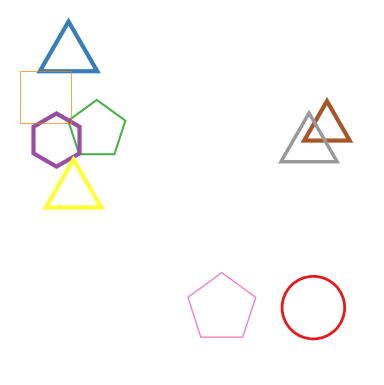[{"shape": "circle", "thickness": 2, "radius": 0.41, "center": [0.814, 0.201]}, {"shape": "triangle", "thickness": 3, "radius": 0.43, "center": [0.178, 0.858]}, {"shape": "pentagon", "thickness": 1.5, "radius": 0.39, "center": [0.251, 0.663]}, {"shape": "hexagon", "thickness": 3, "radius": 0.35, "center": [0.147, 0.636]}, {"shape": "square", "thickness": 0.5, "radius": 0.33, "center": [0.118, 0.748]}, {"shape": "triangle", "thickness": 3, "radius": 0.42, "center": [0.191, 0.503]}, {"shape": "triangle", "thickness": 3, "radius": 0.34, "center": [0.849, 0.669]}, {"shape": "pentagon", "thickness": 1, "radius": 0.46, "center": [0.576, 0.199]}, {"shape": "triangle", "thickness": 2.5, "radius": 0.42, "center": [0.803, 0.622]}]